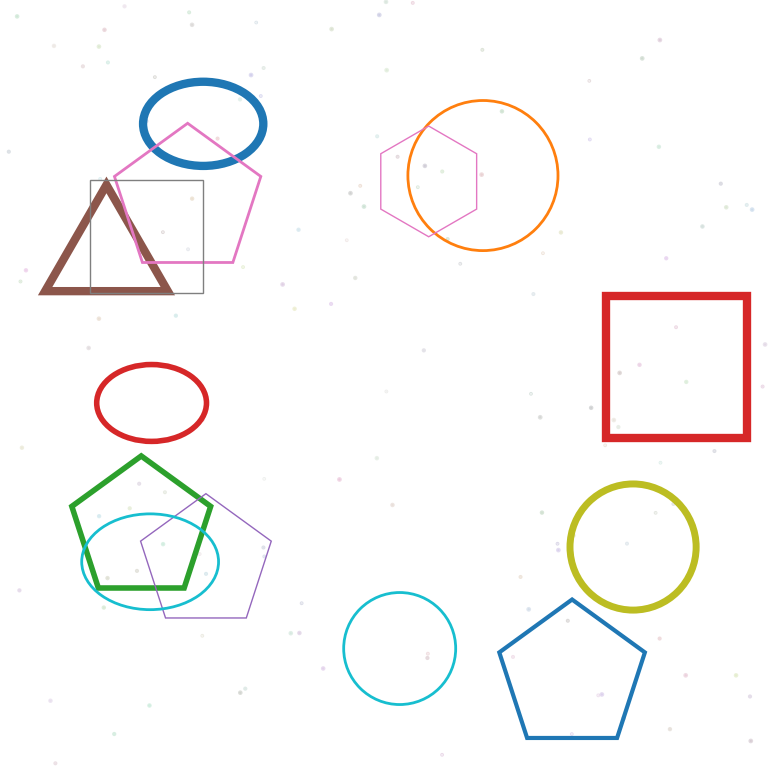[{"shape": "oval", "thickness": 3, "radius": 0.39, "center": [0.264, 0.839]}, {"shape": "pentagon", "thickness": 1.5, "radius": 0.5, "center": [0.743, 0.122]}, {"shape": "circle", "thickness": 1, "radius": 0.49, "center": [0.627, 0.772]}, {"shape": "pentagon", "thickness": 2, "radius": 0.47, "center": [0.183, 0.313]}, {"shape": "square", "thickness": 3, "radius": 0.46, "center": [0.879, 0.523]}, {"shape": "oval", "thickness": 2, "radius": 0.36, "center": [0.197, 0.477]}, {"shape": "pentagon", "thickness": 0.5, "radius": 0.45, "center": [0.267, 0.27]}, {"shape": "triangle", "thickness": 3, "radius": 0.46, "center": [0.138, 0.668]}, {"shape": "pentagon", "thickness": 1, "radius": 0.5, "center": [0.244, 0.74]}, {"shape": "hexagon", "thickness": 0.5, "radius": 0.36, "center": [0.557, 0.764]}, {"shape": "square", "thickness": 0.5, "radius": 0.37, "center": [0.19, 0.693]}, {"shape": "circle", "thickness": 2.5, "radius": 0.41, "center": [0.822, 0.29]}, {"shape": "oval", "thickness": 1, "radius": 0.44, "center": [0.195, 0.27]}, {"shape": "circle", "thickness": 1, "radius": 0.36, "center": [0.519, 0.158]}]